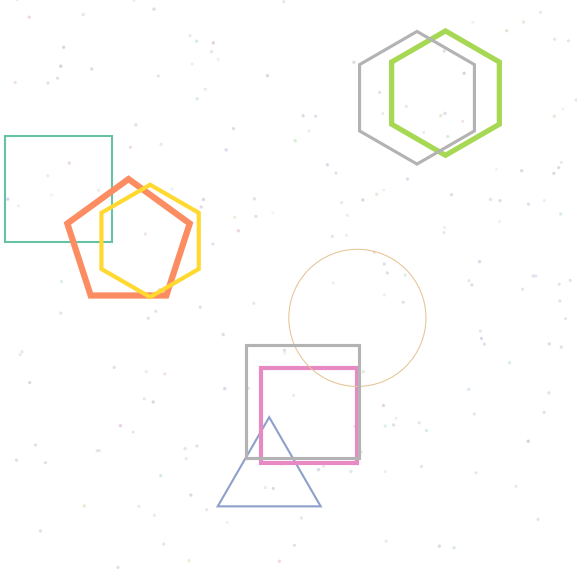[{"shape": "square", "thickness": 1, "radius": 0.46, "center": [0.101, 0.672]}, {"shape": "pentagon", "thickness": 3, "radius": 0.56, "center": [0.223, 0.578]}, {"shape": "triangle", "thickness": 1, "radius": 0.51, "center": [0.466, 0.174]}, {"shape": "square", "thickness": 2, "radius": 0.41, "center": [0.535, 0.279]}, {"shape": "hexagon", "thickness": 2.5, "radius": 0.54, "center": [0.771, 0.838]}, {"shape": "hexagon", "thickness": 2, "radius": 0.49, "center": [0.26, 0.582]}, {"shape": "circle", "thickness": 0.5, "radius": 0.59, "center": [0.619, 0.449]}, {"shape": "hexagon", "thickness": 1.5, "radius": 0.57, "center": [0.722, 0.83]}, {"shape": "square", "thickness": 1.5, "radius": 0.49, "center": [0.524, 0.304]}]